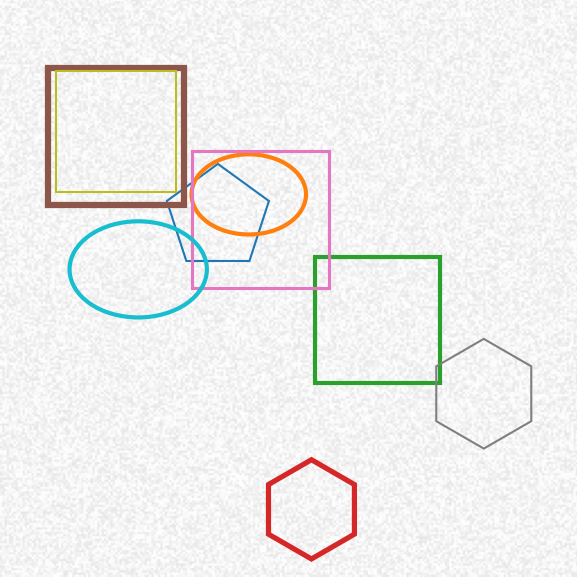[{"shape": "pentagon", "thickness": 1, "radius": 0.46, "center": [0.377, 0.622]}, {"shape": "oval", "thickness": 2, "radius": 0.5, "center": [0.431, 0.663]}, {"shape": "square", "thickness": 2, "radius": 0.54, "center": [0.654, 0.445]}, {"shape": "hexagon", "thickness": 2.5, "radius": 0.43, "center": [0.539, 0.117]}, {"shape": "square", "thickness": 3, "radius": 0.59, "center": [0.201, 0.763]}, {"shape": "square", "thickness": 1.5, "radius": 0.59, "center": [0.452, 0.619]}, {"shape": "hexagon", "thickness": 1, "radius": 0.47, "center": [0.838, 0.317]}, {"shape": "square", "thickness": 1, "radius": 0.52, "center": [0.201, 0.771]}, {"shape": "oval", "thickness": 2, "radius": 0.59, "center": [0.239, 0.533]}]